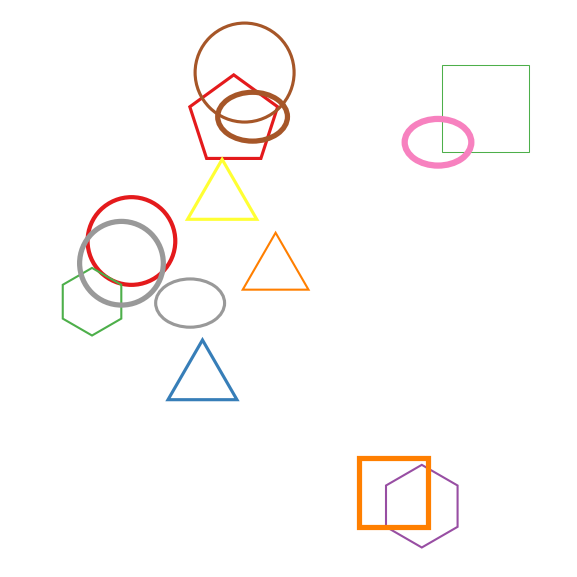[{"shape": "pentagon", "thickness": 1.5, "radius": 0.4, "center": [0.405, 0.789]}, {"shape": "circle", "thickness": 2, "radius": 0.38, "center": [0.228, 0.582]}, {"shape": "triangle", "thickness": 1.5, "radius": 0.34, "center": [0.351, 0.341]}, {"shape": "square", "thickness": 0.5, "radius": 0.37, "center": [0.841, 0.811]}, {"shape": "hexagon", "thickness": 1, "radius": 0.29, "center": [0.159, 0.477]}, {"shape": "hexagon", "thickness": 1, "radius": 0.36, "center": [0.73, 0.123]}, {"shape": "square", "thickness": 2.5, "radius": 0.3, "center": [0.681, 0.146]}, {"shape": "triangle", "thickness": 1, "radius": 0.33, "center": [0.477, 0.53]}, {"shape": "triangle", "thickness": 1.5, "radius": 0.35, "center": [0.385, 0.654]}, {"shape": "oval", "thickness": 2.5, "radius": 0.3, "center": [0.437, 0.797]}, {"shape": "circle", "thickness": 1.5, "radius": 0.43, "center": [0.424, 0.873]}, {"shape": "oval", "thickness": 3, "radius": 0.29, "center": [0.758, 0.753]}, {"shape": "circle", "thickness": 2.5, "radius": 0.36, "center": [0.21, 0.543]}, {"shape": "oval", "thickness": 1.5, "radius": 0.3, "center": [0.329, 0.474]}]